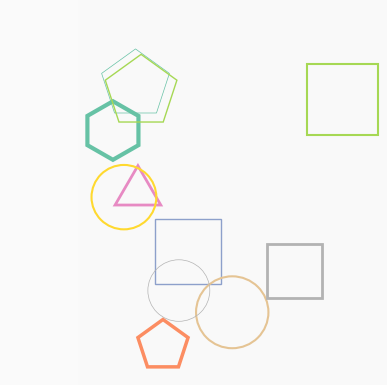[{"shape": "pentagon", "thickness": 0.5, "radius": 0.46, "center": [0.35, 0.781]}, {"shape": "hexagon", "thickness": 3, "radius": 0.38, "center": [0.291, 0.661]}, {"shape": "pentagon", "thickness": 2.5, "radius": 0.34, "center": [0.421, 0.102]}, {"shape": "square", "thickness": 1, "radius": 0.42, "center": [0.486, 0.347]}, {"shape": "triangle", "thickness": 2, "radius": 0.34, "center": [0.356, 0.501]}, {"shape": "square", "thickness": 1.5, "radius": 0.46, "center": [0.883, 0.741]}, {"shape": "pentagon", "thickness": 1, "radius": 0.49, "center": [0.364, 0.762]}, {"shape": "circle", "thickness": 1.5, "radius": 0.42, "center": [0.32, 0.488]}, {"shape": "circle", "thickness": 1.5, "radius": 0.47, "center": [0.599, 0.189]}, {"shape": "circle", "thickness": 0.5, "radius": 0.4, "center": [0.462, 0.245]}, {"shape": "square", "thickness": 2, "radius": 0.35, "center": [0.76, 0.297]}]